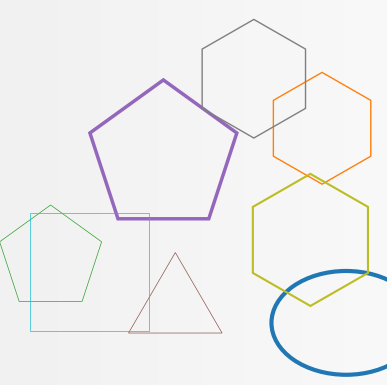[{"shape": "oval", "thickness": 3, "radius": 0.96, "center": [0.893, 0.161]}, {"shape": "hexagon", "thickness": 1, "radius": 0.73, "center": [0.831, 0.667]}, {"shape": "pentagon", "thickness": 0.5, "radius": 0.69, "center": [0.131, 0.329]}, {"shape": "pentagon", "thickness": 2.5, "radius": 1.0, "center": [0.422, 0.593]}, {"shape": "triangle", "thickness": 0.5, "radius": 0.7, "center": [0.452, 0.205]}, {"shape": "hexagon", "thickness": 1, "radius": 0.77, "center": [0.655, 0.796]}, {"shape": "hexagon", "thickness": 1.5, "radius": 0.86, "center": [0.801, 0.377]}, {"shape": "square", "thickness": 0.5, "radius": 0.77, "center": [0.232, 0.293]}]